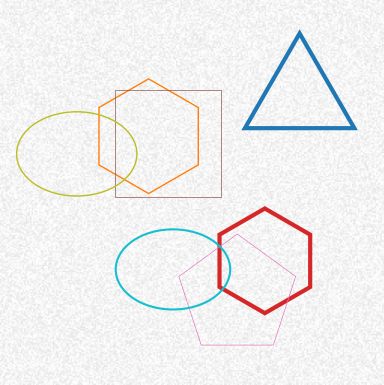[{"shape": "triangle", "thickness": 3, "radius": 0.82, "center": [0.778, 0.749]}, {"shape": "hexagon", "thickness": 1, "radius": 0.74, "center": [0.386, 0.646]}, {"shape": "hexagon", "thickness": 3, "radius": 0.68, "center": [0.688, 0.323]}, {"shape": "square", "thickness": 0.5, "radius": 0.69, "center": [0.436, 0.627]}, {"shape": "pentagon", "thickness": 0.5, "radius": 0.8, "center": [0.616, 0.233]}, {"shape": "oval", "thickness": 1, "radius": 0.78, "center": [0.199, 0.6]}, {"shape": "oval", "thickness": 1.5, "radius": 0.74, "center": [0.449, 0.3]}]